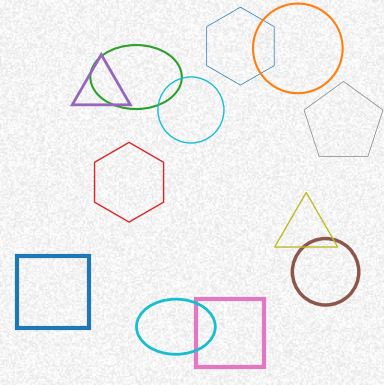[{"shape": "square", "thickness": 3, "radius": 0.47, "center": [0.137, 0.241]}, {"shape": "hexagon", "thickness": 0.5, "radius": 0.51, "center": [0.625, 0.88]}, {"shape": "circle", "thickness": 1.5, "radius": 0.58, "center": [0.774, 0.874]}, {"shape": "oval", "thickness": 1.5, "radius": 0.59, "center": [0.353, 0.8]}, {"shape": "hexagon", "thickness": 1, "radius": 0.52, "center": [0.335, 0.527]}, {"shape": "triangle", "thickness": 2, "radius": 0.44, "center": [0.263, 0.771]}, {"shape": "circle", "thickness": 2.5, "radius": 0.43, "center": [0.846, 0.294]}, {"shape": "square", "thickness": 3, "radius": 0.44, "center": [0.597, 0.135]}, {"shape": "pentagon", "thickness": 0.5, "radius": 0.54, "center": [0.892, 0.681]}, {"shape": "triangle", "thickness": 1, "radius": 0.47, "center": [0.795, 0.406]}, {"shape": "oval", "thickness": 2, "radius": 0.51, "center": [0.457, 0.151]}, {"shape": "circle", "thickness": 1, "radius": 0.43, "center": [0.496, 0.714]}]